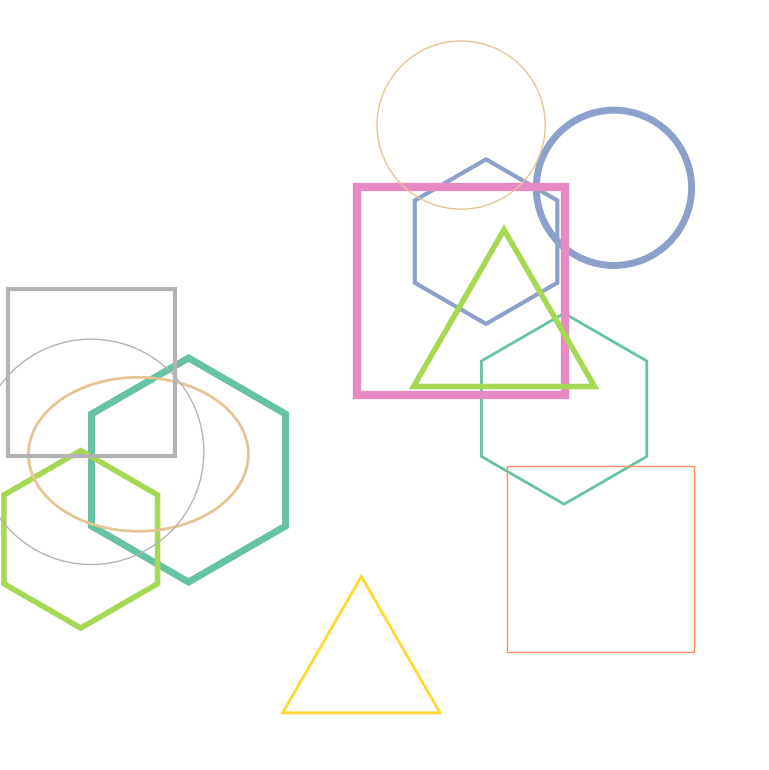[{"shape": "hexagon", "thickness": 2.5, "radius": 0.73, "center": [0.245, 0.39]}, {"shape": "hexagon", "thickness": 1, "radius": 0.62, "center": [0.733, 0.469]}, {"shape": "square", "thickness": 0.5, "radius": 0.61, "center": [0.78, 0.274]}, {"shape": "circle", "thickness": 2.5, "radius": 0.5, "center": [0.797, 0.756]}, {"shape": "hexagon", "thickness": 1.5, "radius": 0.53, "center": [0.631, 0.686]}, {"shape": "square", "thickness": 3, "radius": 0.68, "center": [0.598, 0.622]}, {"shape": "hexagon", "thickness": 2, "radius": 0.58, "center": [0.105, 0.3]}, {"shape": "triangle", "thickness": 2, "radius": 0.68, "center": [0.655, 0.566]}, {"shape": "triangle", "thickness": 1, "radius": 0.59, "center": [0.469, 0.133]}, {"shape": "circle", "thickness": 0.5, "radius": 0.55, "center": [0.599, 0.838]}, {"shape": "oval", "thickness": 1, "radius": 0.71, "center": [0.18, 0.41]}, {"shape": "square", "thickness": 1.5, "radius": 0.54, "center": [0.119, 0.517]}, {"shape": "circle", "thickness": 0.5, "radius": 0.73, "center": [0.118, 0.413]}]